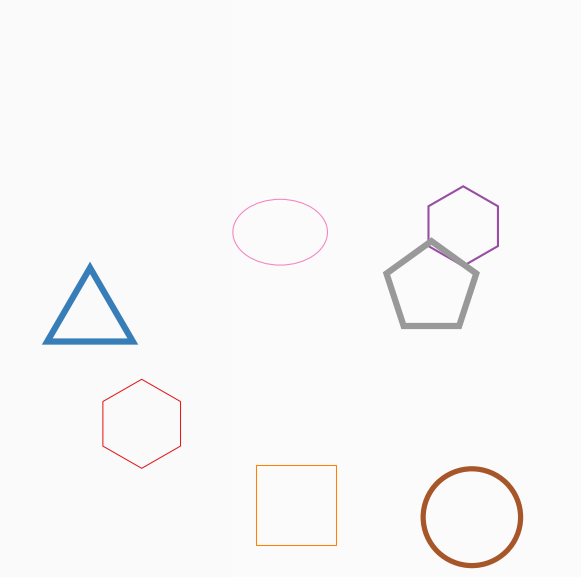[{"shape": "hexagon", "thickness": 0.5, "radius": 0.39, "center": [0.244, 0.265]}, {"shape": "triangle", "thickness": 3, "radius": 0.43, "center": [0.155, 0.45]}, {"shape": "hexagon", "thickness": 1, "radius": 0.34, "center": [0.797, 0.607]}, {"shape": "square", "thickness": 0.5, "radius": 0.35, "center": [0.51, 0.125]}, {"shape": "circle", "thickness": 2.5, "radius": 0.42, "center": [0.812, 0.104]}, {"shape": "oval", "thickness": 0.5, "radius": 0.41, "center": [0.482, 0.597]}, {"shape": "pentagon", "thickness": 3, "radius": 0.41, "center": [0.742, 0.5]}]